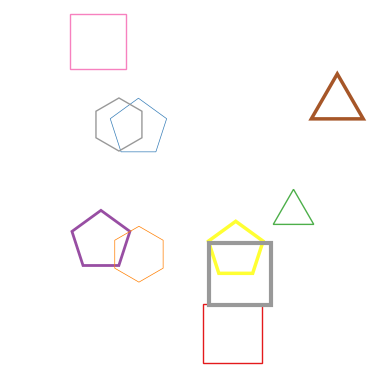[{"shape": "square", "thickness": 1, "radius": 0.38, "center": [0.603, 0.134]}, {"shape": "pentagon", "thickness": 0.5, "radius": 0.38, "center": [0.36, 0.668]}, {"shape": "triangle", "thickness": 1, "radius": 0.3, "center": [0.762, 0.448]}, {"shape": "pentagon", "thickness": 2, "radius": 0.4, "center": [0.262, 0.374]}, {"shape": "hexagon", "thickness": 0.5, "radius": 0.36, "center": [0.361, 0.34]}, {"shape": "pentagon", "thickness": 2.5, "radius": 0.37, "center": [0.612, 0.351]}, {"shape": "triangle", "thickness": 2.5, "radius": 0.39, "center": [0.876, 0.73]}, {"shape": "square", "thickness": 1, "radius": 0.36, "center": [0.254, 0.892]}, {"shape": "square", "thickness": 3, "radius": 0.4, "center": [0.623, 0.288]}, {"shape": "hexagon", "thickness": 1, "radius": 0.34, "center": [0.309, 0.677]}]